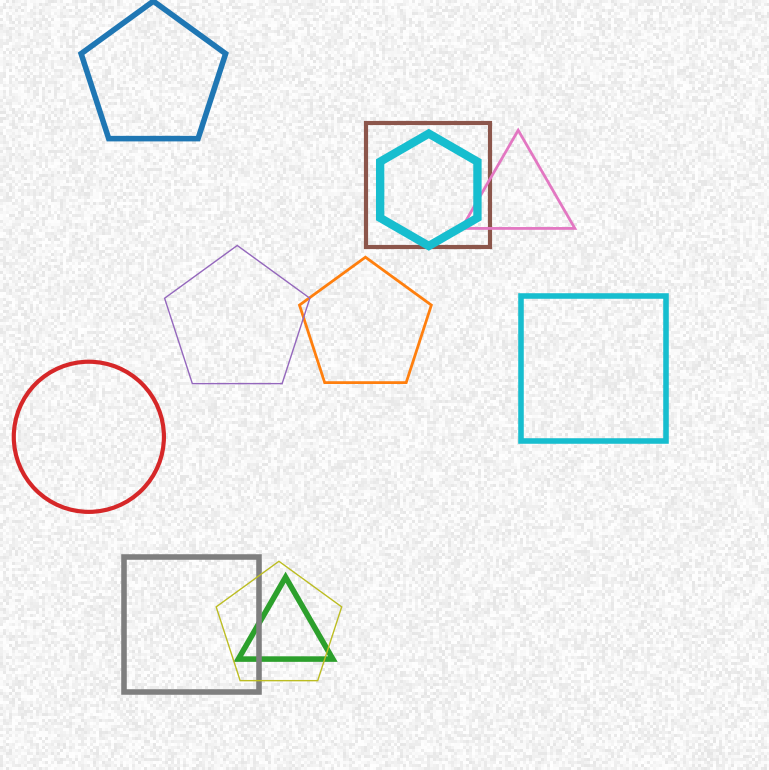[{"shape": "pentagon", "thickness": 2, "radius": 0.49, "center": [0.199, 0.9]}, {"shape": "pentagon", "thickness": 1, "radius": 0.45, "center": [0.475, 0.576]}, {"shape": "triangle", "thickness": 2, "radius": 0.35, "center": [0.371, 0.179]}, {"shape": "circle", "thickness": 1.5, "radius": 0.49, "center": [0.115, 0.433]}, {"shape": "pentagon", "thickness": 0.5, "radius": 0.5, "center": [0.308, 0.582]}, {"shape": "square", "thickness": 1.5, "radius": 0.4, "center": [0.556, 0.759]}, {"shape": "triangle", "thickness": 1, "radius": 0.43, "center": [0.673, 0.746]}, {"shape": "square", "thickness": 2, "radius": 0.44, "center": [0.249, 0.19]}, {"shape": "pentagon", "thickness": 0.5, "radius": 0.43, "center": [0.362, 0.185]}, {"shape": "hexagon", "thickness": 3, "radius": 0.36, "center": [0.557, 0.754]}, {"shape": "square", "thickness": 2, "radius": 0.47, "center": [0.771, 0.521]}]